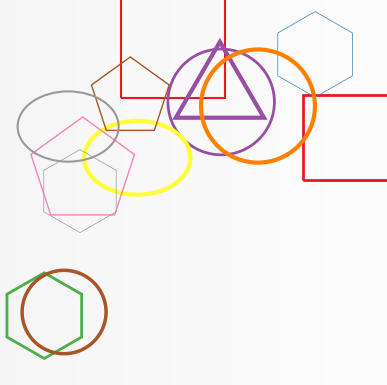[{"shape": "square", "thickness": 1.5, "radius": 0.67, "center": [0.446, 0.878]}, {"shape": "square", "thickness": 2, "radius": 0.56, "center": [0.894, 0.643]}, {"shape": "hexagon", "thickness": 0.5, "radius": 0.56, "center": [0.813, 0.859]}, {"shape": "hexagon", "thickness": 2, "radius": 0.56, "center": [0.114, 0.18]}, {"shape": "circle", "thickness": 2, "radius": 0.69, "center": [0.571, 0.735]}, {"shape": "triangle", "thickness": 3, "radius": 0.66, "center": [0.567, 0.76]}, {"shape": "circle", "thickness": 3, "radius": 0.73, "center": [0.666, 0.725]}, {"shape": "oval", "thickness": 3, "radius": 0.69, "center": [0.354, 0.59]}, {"shape": "circle", "thickness": 2.5, "radius": 0.54, "center": [0.165, 0.19]}, {"shape": "pentagon", "thickness": 1, "radius": 0.53, "center": [0.336, 0.747]}, {"shape": "pentagon", "thickness": 1, "radius": 0.7, "center": [0.213, 0.555]}, {"shape": "hexagon", "thickness": 0.5, "radius": 0.54, "center": [0.206, 0.504]}, {"shape": "oval", "thickness": 1.5, "radius": 0.65, "center": [0.176, 0.671]}]